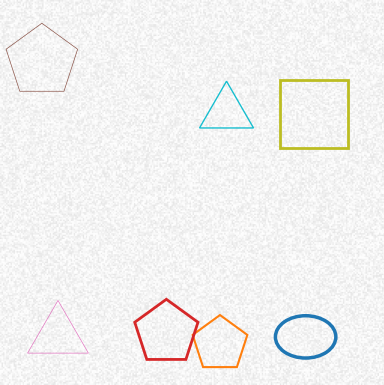[{"shape": "oval", "thickness": 2.5, "radius": 0.39, "center": [0.794, 0.125]}, {"shape": "pentagon", "thickness": 1.5, "radius": 0.37, "center": [0.571, 0.107]}, {"shape": "pentagon", "thickness": 2, "radius": 0.43, "center": [0.432, 0.136]}, {"shape": "pentagon", "thickness": 0.5, "radius": 0.49, "center": [0.109, 0.842]}, {"shape": "triangle", "thickness": 0.5, "radius": 0.46, "center": [0.151, 0.128]}, {"shape": "square", "thickness": 2, "radius": 0.44, "center": [0.816, 0.704]}, {"shape": "triangle", "thickness": 1, "radius": 0.4, "center": [0.588, 0.708]}]